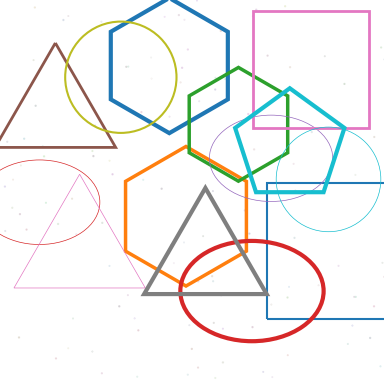[{"shape": "square", "thickness": 1.5, "radius": 0.88, "center": [0.869, 0.348]}, {"shape": "hexagon", "thickness": 3, "radius": 0.88, "center": [0.44, 0.83]}, {"shape": "hexagon", "thickness": 2.5, "radius": 0.91, "center": [0.483, 0.438]}, {"shape": "hexagon", "thickness": 2.5, "radius": 0.74, "center": [0.619, 0.677]}, {"shape": "oval", "thickness": 0.5, "radius": 0.78, "center": [0.102, 0.475]}, {"shape": "oval", "thickness": 3, "radius": 0.93, "center": [0.654, 0.244]}, {"shape": "oval", "thickness": 0.5, "radius": 0.8, "center": [0.704, 0.589]}, {"shape": "triangle", "thickness": 2, "radius": 0.9, "center": [0.144, 0.708]}, {"shape": "triangle", "thickness": 0.5, "radius": 0.98, "center": [0.207, 0.35]}, {"shape": "square", "thickness": 2, "radius": 0.76, "center": [0.808, 0.82]}, {"shape": "triangle", "thickness": 3, "radius": 0.92, "center": [0.533, 0.328]}, {"shape": "circle", "thickness": 1.5, "radius": 0.72, "center": [0.314, 0.799]}, {"shape": "pentagon", "thickness": 3, "radius": 0.75, "center": [0.753, 0.622]}, {"shape": "circle", "thickness": 0.5, "radius": 0.68, "center": [0.853, 0.534]}]